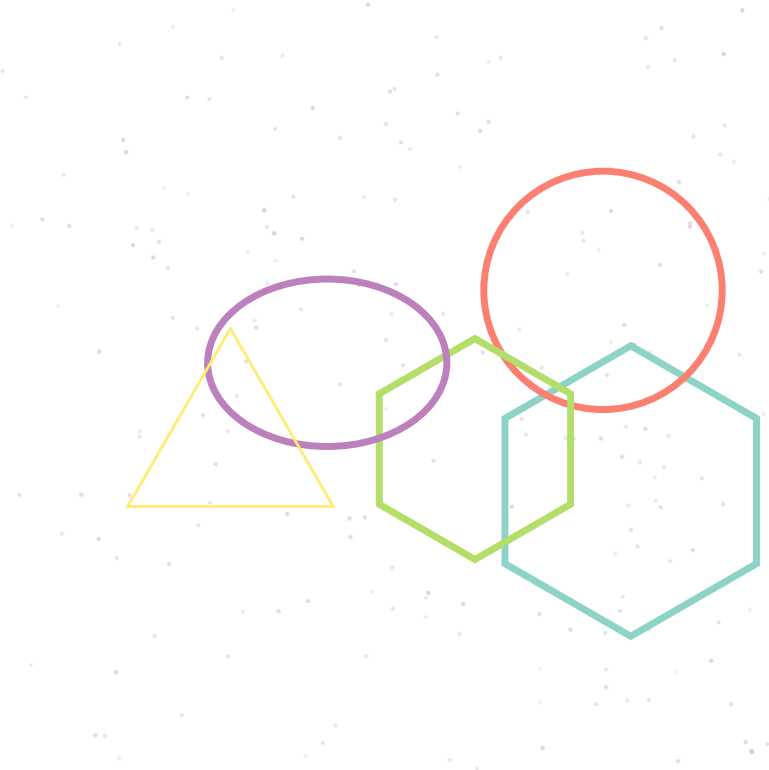[{"shape": "hexagon", "thickness": 2.5, "radius": 0.94, "center": [0.819, 0.362]}, {"shape": "circle", "thickness": 2.5, "radius": 0.77, "center": [0.783, 0.623]}, {"shape": "hexagon", "thickness": 2.5, "radius": 0.72, "center": [0.617, 0.417]}, {"shape": "oval", "thickness": 2.5, "radius": 0.78, "center": [0.425, 0.529]}, {"shape": "triangle", "thickness": 1, "radius": 0.77, "center": [0.299, 0.419]}]